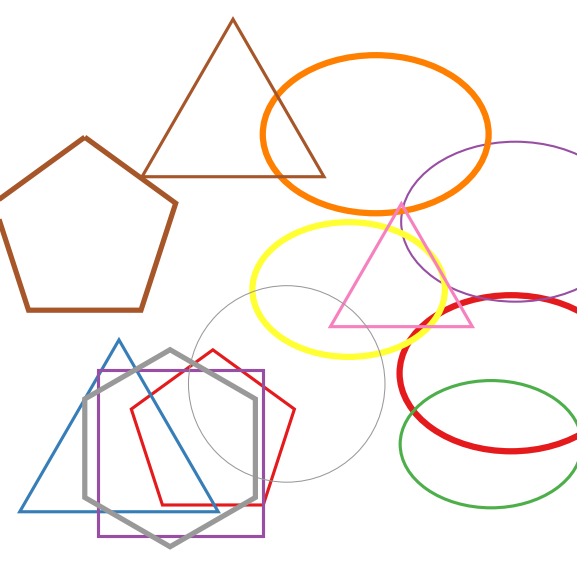[{"shape": "oval", "thickness": 3, "radius": 0.97, "center": [0.885, 0.353]}, {"shape": "pentagon", "thickness": 1.5, "radius": 0.74, "center": [0.369, 0.245]}, {"shape": "triangle", "thickness": 1.5, "radius": 0.99, "center": [0.206, 0.212]}, {"shape": "oval", "thickness": 1.5, "radius": 0.79, "center": [0.85, 0.23]}, {"shape": "square", "thickness": 1.5, "radius": 0.72, "center": [0.312, 0.214]}, {"shape": "oval", "thickness": 1, "radius": 0.99, "center": [0.892, 0.615]}, {"shape": "oval", "thickness": 3, "radius": 0.98, "center": [0.651, 0.767]}, {"shape": "oval", "thickness": 3, "radius": 0.83, "center": [0.604, 0.498]}, {"shape": "triangle", "thickness": 1.5, "radius": 0.91, "center": [0.403, 0.784]}, {"shape": "pentagon", "thickness": 2.5, "radius": 0.83, "center": [0.147, 0.596]}, {"shape": "triangle", "thickness": 1.5, "radius": 0.71, "center": [0.695, 0.504]}, {"shape": "circle", "thickness": 0.5, "radius": 0.85, "center": [0.496, 0.334]}, {"shape": "hexagon", "thickness": 2.5, "radius": 0.85, "center": [0.295, 0.223]}]